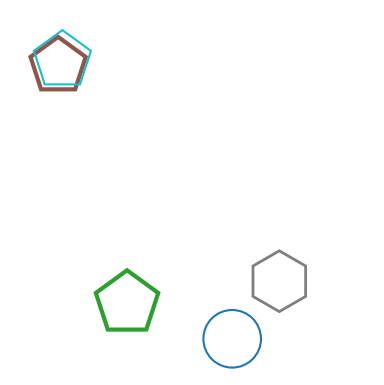[{"shape": "circle", "thickness": 1.5, "radius": 0.37, "center": [0.603, 0.12]}, {"shape": "pentagon", "thickness": 3, "radius": 0.43, "center": [0.33, 0.213]}, {"shape": "pentagon", "thickness": 3, "radius": 0.38, "center": [0.151, 0.829]}, {"shape": "hexagon", "thickness": 2, "radius": 0.39, "center": [0.725, 0.27]}, {"shape": "pentagon", "thickness": 1.5, "radius": 0.39, "center": [0.162, 0.844]}]